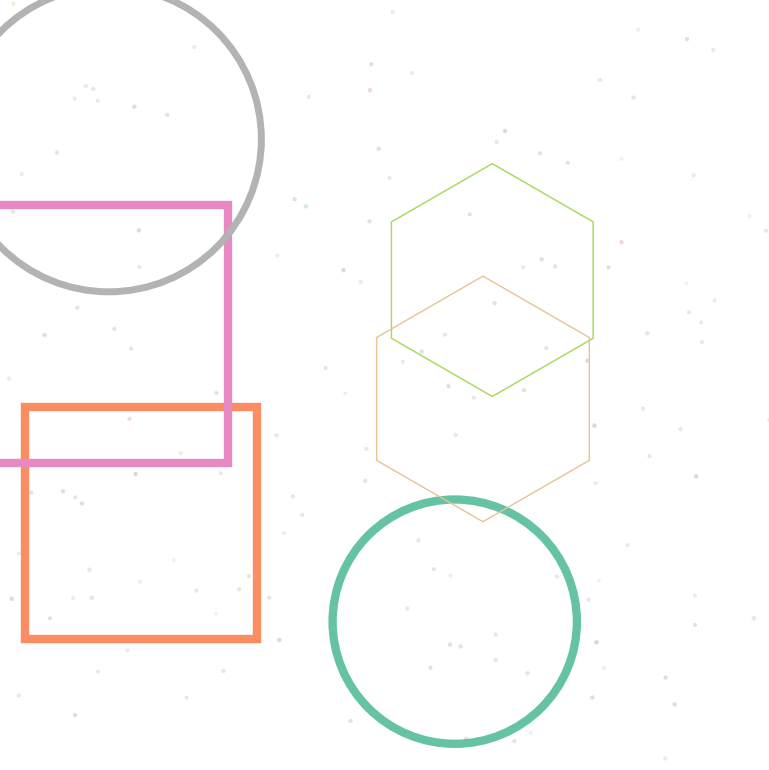[{"shape": "circle", "thickness": 3, "radius": 0.79, "center": [0.591, 0.193]}, {"shape": "square", "thickness": 3, "radius": 0.75, "center": [0.183, 0.32]}, {"shape": "square", "thickness": 3, "radius": 0.84, "center": [0.129, 0.566]}, {"shape": "hexagon", "thickness": 0.5, "radius": 0.76, "center": [0.639, 0.636]}, {"shape": "hexagon", "thickness": 0.5, "radius": 0.8, "center": [0.627, 0.482]}, {"shape": "circle", "thickness": 2.5, "radius": 0.99, "center": [0.141, 0.819]}]